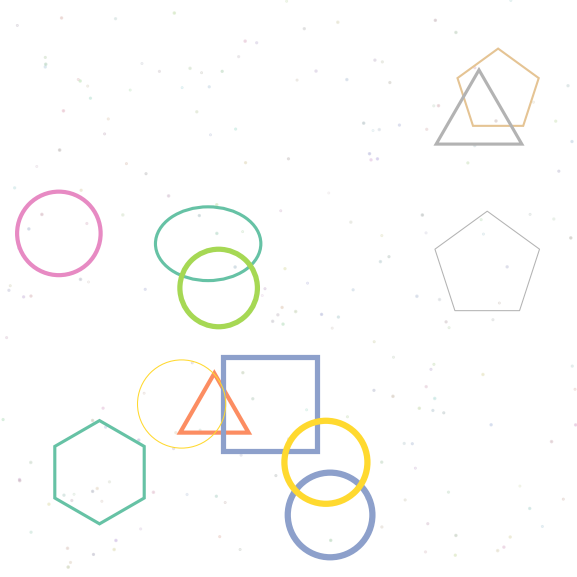[{"shape": "hexagon", "thickness": 1.5, "radius": 0.45, "center": [0.172, 0.181]}, {"shape": "oval", "thickness": 1.5, "radius": 0.46, "center": [0.36, 0.577]}, {"shape": "triangle", "thickness": 2, "radius": 0.34, "center": [0.371, 0.284]}, {"shape": "circle", "thickness": 3, "radius": 0.37, "center": [0.572, 0.107]}, {"shape": "square", "thickness": 2.5, "radius": 0.41, "center": [0.467, 0.3]}, {"shape": "circle", "thickness": 2, "radius": 0.36, "center": [0.102, 0.595]}, {"shape": "circle", "thickness": 2.5, "radius": 0.34, "center": [0.379, 0.5]}, {"shape": "circle", "thickness": 0.5, "radius": 0.38, "center": [0.314, 0.3]}, {"shape": "circle", "thickness": 3, "radius": 0.36, "center": [0.564, 0.199]}, {"shape": "pentagon", "thickness": 1, "radius": 0.37, "center": [0.863, 0.841]}, {"shape": "triangle", "thickness": 1.5, "radius": 0.43, "center": [0.829, 0.792]}, {"shape": "pentagon", "thickness": 0.5, "radius": 0.48, "center": [0.844, 0.538]}]